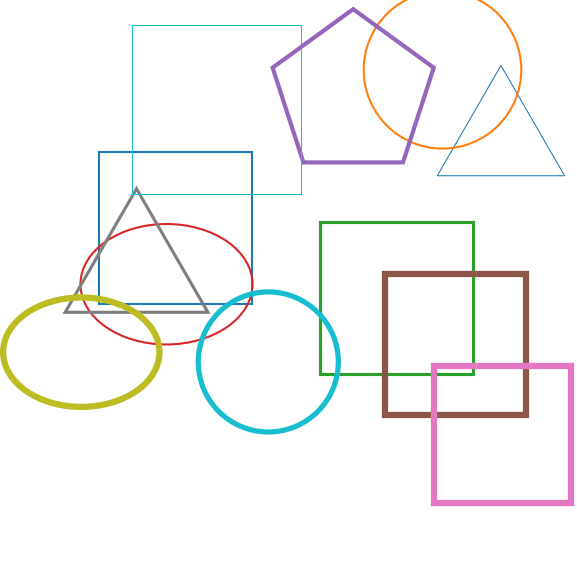[{"shape": "square", "thickness": 1, "radius": 0.66, "center": [0.304, 0.604]}, {"shape": "triangle", "thickness": 0.5, "radius": 0.64, "center": [0.867, 0.758]}, {"shape": "circle", "thickness": 1, "radius": 0.68, "center": [0.766, 0.878]}, {"shape": "square", "thickness": 1.5, "radius": 0.66, "center": [0.687, 0.483]}, {"shape": "oval", "thickness": 1, "radius": 0.74, "center": [0.288, 0.507]}, {"shape": "pentagon", "thickness": 2, "radius": 0.73, "center": [0.612, 0.837]}, {"shape": "square", "thickness": 3, "radius": 0.61, "center": [0.788, 0.402]}, {"shape": "square", "thickness": 3, "radius": 0.59, "center": [0.87, 0.247]}, {"shape": "triangle", "thickness": 1.5, "radius": 0.71, "center": [0.236, 0.53]}, {"shape": "oval", "thickness": 3, "radius": 0.68, "center": [0.141, 0.389]}, {"shape": "circle", "thickness": 2.5, "radius": 0.61, "center": [0.465, 0.372]}, {"shape": "square", "thickness": 0.5, "radius": 0.73, "center": [0.375, 0.81]}]